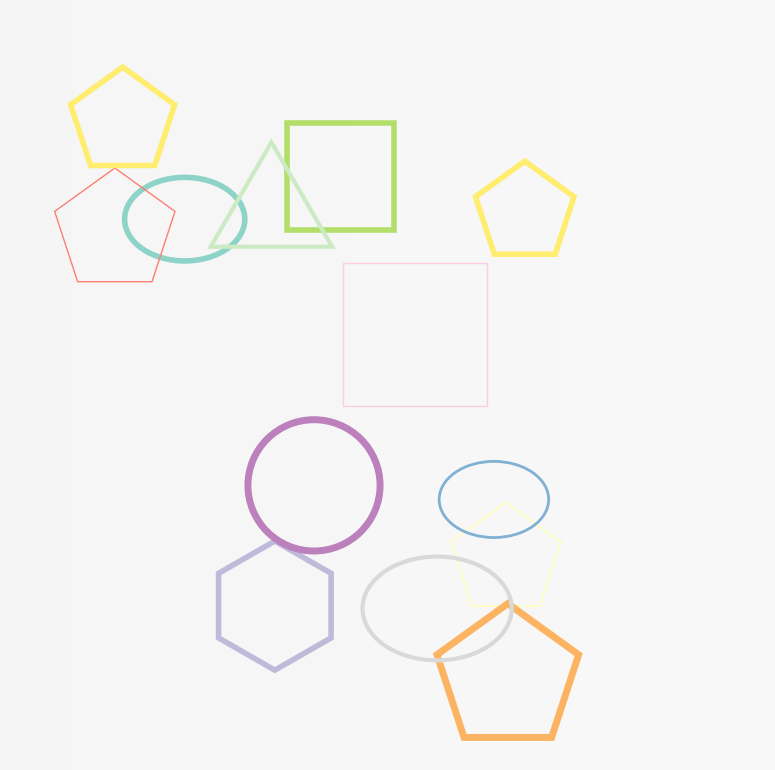[{"shape": "oval", "thickness": 2, "radius": 0.39, "center": [0.238, 0.715]}, {"shape": "pentagon", "thickness": 0.5, "radius": 0.37, "center": [0.653, 0.273]}, {"shape": "hexagon", "thickness": 2, "radius": 0.42, "center": [0.355, 0.213]}, {"shape": "pentagon", "thickness": 0.5, "radius": 0.41, "center": [0.148, 0.7]}, {"shape": "oval", "thickness": 1, "radius": 0.35, "center": [0.637, 0.351]}, {"shape": "pentagon", "thickness": 2.5, "radius": 0.48, "center": [0.655, 0.12]}, {"shape": "square", "thickness": 2, "radius": 0.35, "center": [0.44, 0.771]}, {"shape": "square", "thickness": 0.5, "radius": 0.46, "center": [0.535, 0.565]}, {"shape": "oval", "thickness": 1.5, "radius": 0.48, "center": [0.564, 0.21]}, {"shape": "circle", "thickness": 2.5, "radius": 0.43, "center": [0.405, 0.37]}, {"shape": "triangle", "thickness": 1.5, "radius": 0.45, "center": [0.35, 0.725]}, {"shape": "pentagon", "thickness": 2, "radius": 0.35, "center": [0.158, 0.842]}, {"shape": "pentagon", "thickness": 2, "radius": 0.33, "center": [0.677, 0.724]}]